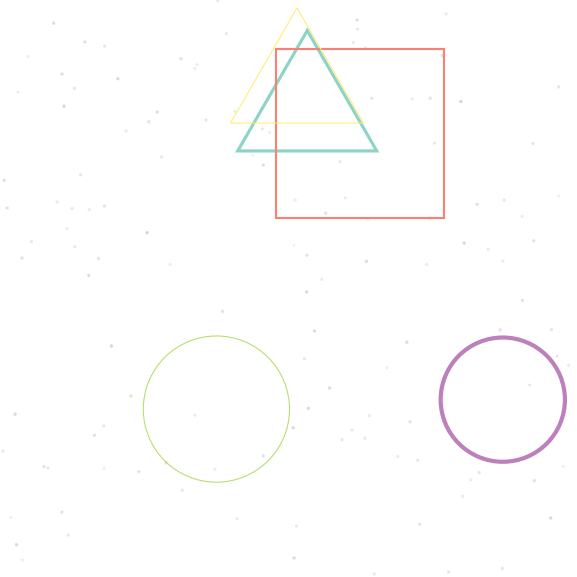[{"shape": "triangle", "thickness": 1.5, "radius": 0.7, "center": [0.532, 0.807]}, {"shape": "square", "thickness": 1, "radius": 0.73, "center": [0.623, 0.768]}, {"shape": "circle", "thickness": 0.5, "radius": 0.63, "center": [0.375, 0.291]}, {"shape": "circle", "thickness": 2, "radius": 0.54, "center": [0.871, 0.307]}, {"shape": "triangle", "thickness": 0.5, "radius": 0.66, "center": [0.514, 0.852]}]